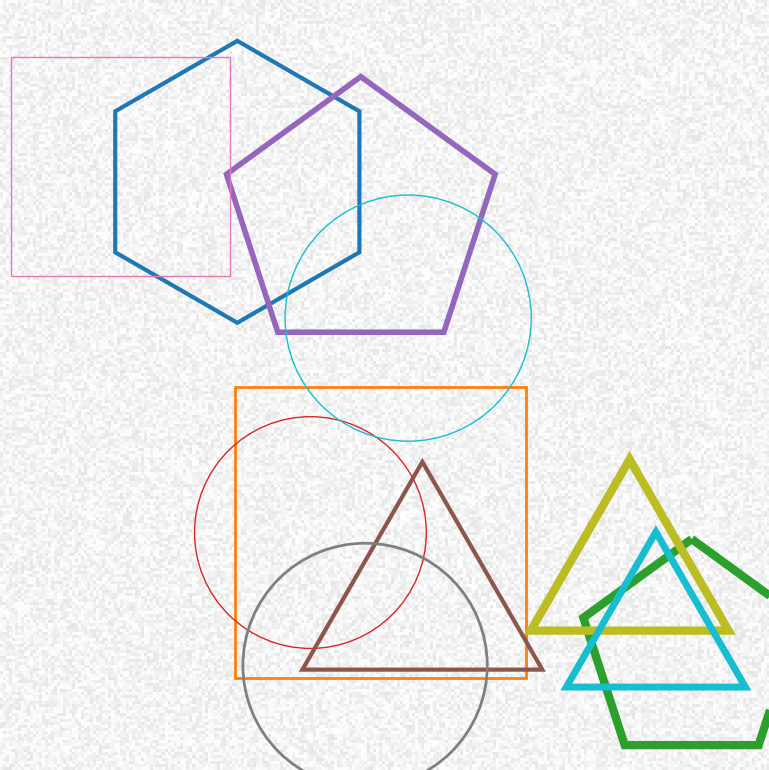[{"shape": "hexagon", "thickness": 1.5, "radius": 0.92, "center": [0.308, 0.764]}, {"shape": "square", "thickness": 1, "radius": 0.95, "center": [0.494, 0.308]}, {"shape": "pentagon", "thickness": 3, "radius": 0.74, "center": [0.898, 0.152]}, {"shape": "circle", "thickness": 0.5, "radius": 0.75, "center": [0.403, 0.308]}, {"shape": "pentagon", "thickness": 2, "radius": 0.92, "center": [0.469, 0.717]}, {"shape": "triangle", "thickness": 1.5, "radius": 0.9, "center": [0.549, 0.22]}, {"shape": "square", "thickness": 0.5, "radius": 0.71, "center": [0.156, 0.783]}, {"shape": "circle", "thickness": 1, "radius": 0.79, "center": [0.474, 0.136]}, {"shape": "triangle", "thickness": 3, "radius": 0.74, "center": [0.818, 0.255]}, {"shape": "triangle", "thickness": 2.5, "radius": 0.67, "center": [0.852, 0.175]}, {"shape": "circle", "thickness": 0.5, "radius": 0.8, "center": [0.53, 0.587]}]